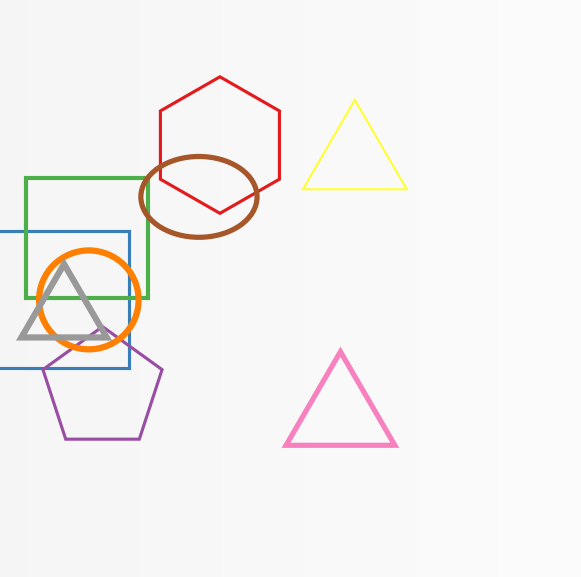[{"shape": "hexagon", "thickness": 1.5, "radius": 0.59, "center": [0.378, 0.748]}, {"shape": "square", "thickness": 1.5, "radius": 0.59, "center": [0.104, 0.481]}, {"shape": "square", "thickness": 2, "radius": 0.52, "center": [0.15, 0.587]}, {"shape": "pentagon", "thickness": 1.5, "radius": 0.54, "center": [0.176, 0.326]}, {"shape": "circle", "thickness": 3, "radius": 0.43, "center": [0.153, 0.48]}, {"shape": "triangle", "thickness": 1, "radius": 0.52, "center": [0.61, 0.723]}, {"shape": "oval", "thickness": 2.5, "radius": 0.5, "center": [0.342, 0.658]}, {"shape": "triangle", "thickness": 2.5, "radius": 0.54, "center": [0.586, 0.282]}, {"shape": "triangle", "thickness": 3, "radius": 0.42, "center": [0.11, 0.457]}]